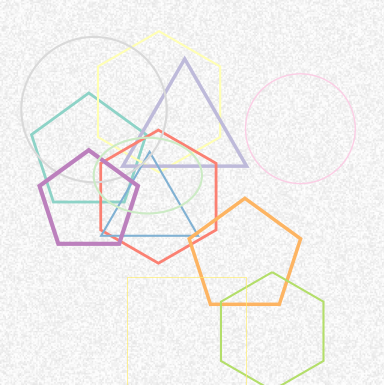[{"shape": "pentagon", "thickness": 2, "radius": 0.78, "center": [0.231, 0.602]}, {"shape": "hexagon", "thickness": 1.5, "radius": 0.92, "center": [0.413, 0.736]}, {"shape": "triangle", "thickness": 2.5, "radius": 0.93, "center": [0.48, 0.661]}, {"shape": "hexagon", "thickness": 2, "radius": 0.86, "center": [0.411, 0.489]}, {"shape": "triangle", "thickness": 1.5, "radius": 0.73, "center": [0.389, 0.46]}, {"shape": "pentagon", "thickness": 2.5, "radius": 0.76, "center": [0.636, 0.333]}, {"shape": "hexagon", "thickness": 1.5, "radius": 0.77, "center": [0.707, 0.139]}, {"shape": "circle", "thickness": 1, "radius": 0.71, "center": [0.78, 0.666]}, {"shape": "circle", "thickness": 1.5, "radius": 0.94, "center": [0.244, 0.715]}, {"shape": "pentagon", "thickness": 3, "radius": 0.67, "center": [0.23, 0.475]}, {"shape": "oval", "thickness": 1.5, "radius": 0.7, "center": [0.384, 0.544]}, {"shape": "square", "thickness": 0.5, "radius": 0.77, "center": [0.484, 0.126]}]